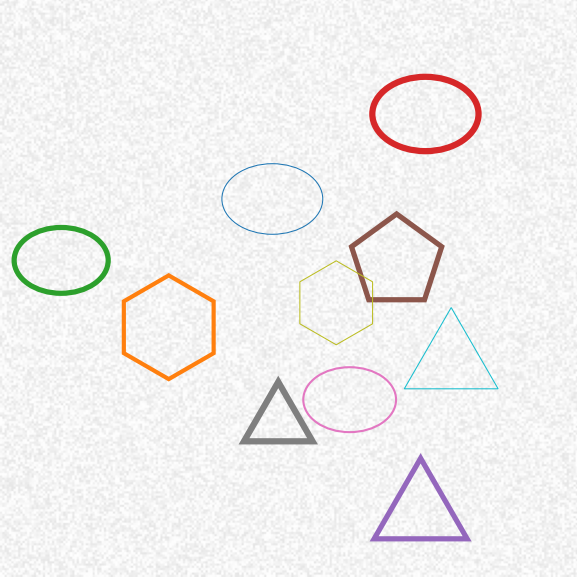[{"shape": "oval", "thickness": 0.5, "radius": 0.44, "center": [0.472, 0.655]}, {"shape": "hexagon", "thickness": 2, "radius": 0.45, "center": [0.292, 0.432]}, {"shape": "oval", "thickness": 2.5, "radius": 0.41, "center": [0.106, 0.548]}, {"shape": "oval", "thickness": 3, "radius": 0.46, "center": [0.737, 0.802]}, {"shape": "triangle", "thickness": 2.5, "radius": 0.46, "center": [0.728, 0.113]}, {"shape": "pentagon", "thickness": 2.5, "radius": 0.41, "center": [0.687, 0.547]}, {"shape": "oval", "thickness": 1, "radius": 0.4, "center": [0.606, 0.307]}, {"shape": "triangle", "thickness": 3, "radius": 0.34, "center": [0.482, 0.269]}, {"shape": "hexagon", "thickness": 0.5, "radius": 0.36, "center": [0.582, 0.475]}, {"shape": "triangle", "thickness": 0.5, "radius": 0.47, "center": [0.781, 0.373]}]